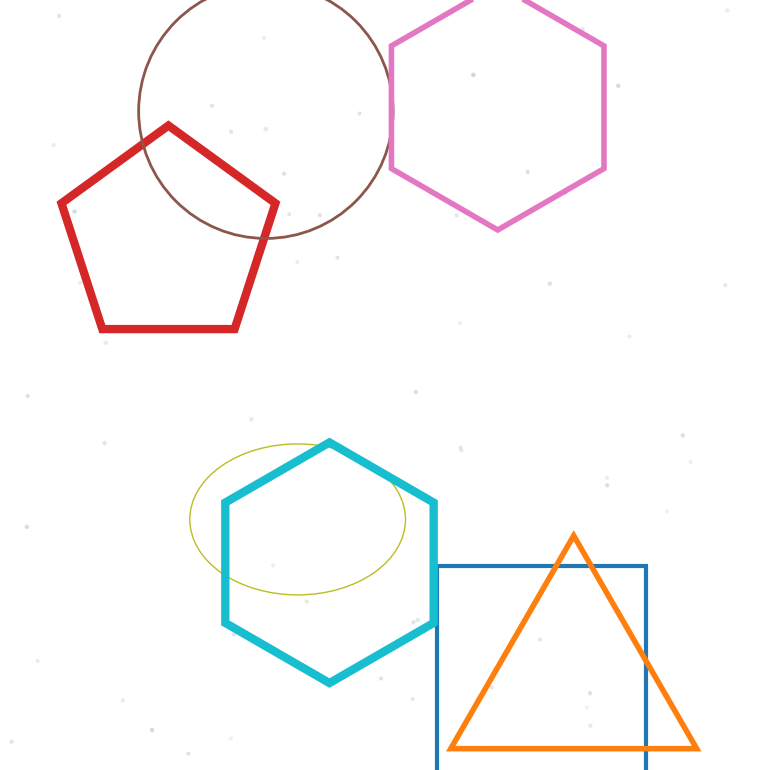[{"shape": "square", "thickness": 1.5, "radius": 0.68, "center": [0.703, 0.13]}, {"shape": "triangle", "thickness": 2, "radius": 0.92, "center": [0.745, 0.12]}, {"shape": "pentagon", "thickness": 3, "radius": 0.73, "center": [0.219, 0.691]}, {"shape": "circle", "thickness": 1, "radius": 0.83, "center": [0.345, 0.856]}, {"shape": "hexagon", "thickness": 2, "radius": 0.8, "center": [0.646, 0.861]}, {"shape": "oval", "thickness": 0.5, "radius": 0.7, "center": [0.387, 0.325]}, {"shape": "hexagon", "thickness": 3, "radius": 0.78, "center": [0.428, 0.269]}]